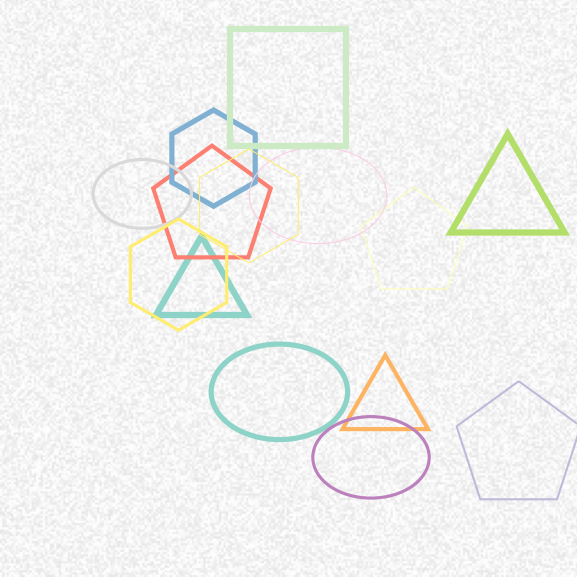[{"shape": "triangle", "thickness": 3, "radius": 0.46, "center": [0.349, 0.499]}, {"shape": "oval", "thickness": 2.5, "radius": 0.59, "center": [0.484, 0.321]}, {"shape": "pentagon", "thickness": 0.5, "radius": 0.49, "center": [0.717, 0.578]}, {"shape": "pentagon", "thickness": 1, "radius": 0.57, "center": [0.898, 0.226]}, {"shape": "pentagon", "thickness": 2, "radius": 0.53, "center": [0.367, 0.64]}, {"shape": "hexagon", "thickness": 2.5, "radius": 0.42, "center": [0.37, 0.725]}, {"shape": "triangle", "thickness": 2, "radius": 0.43, "center": [0.667, 0.299]}, {"shape": "triangle", "thickness": 3, "radius": 0.57, "center": [0.879, 0.653]}, {"shape": "oval", "thickness": 0.5, "radius": 0.6, "center": [0.551, 0.661]}, {"shape": "oval", "thickness": 1.5, "radius": 0.43, "center": [0.246, 0.663]}, {"shape": "oval", "thickness": 1.5, "radius": 0.5, "center": [0.642, 0.207]}, {"shape": "square", "thickness": 3, "radius": 0.5, "center": [0.499, 0.848]}, {"shape": "hexagon", "thickness": 0.5, "radius": 0.49, "center": [0.431, 0.642]}, {"shape": "hexagon", "thickness": 1.5, "radius": 0.48, "center": [0.309, 0.524]}]